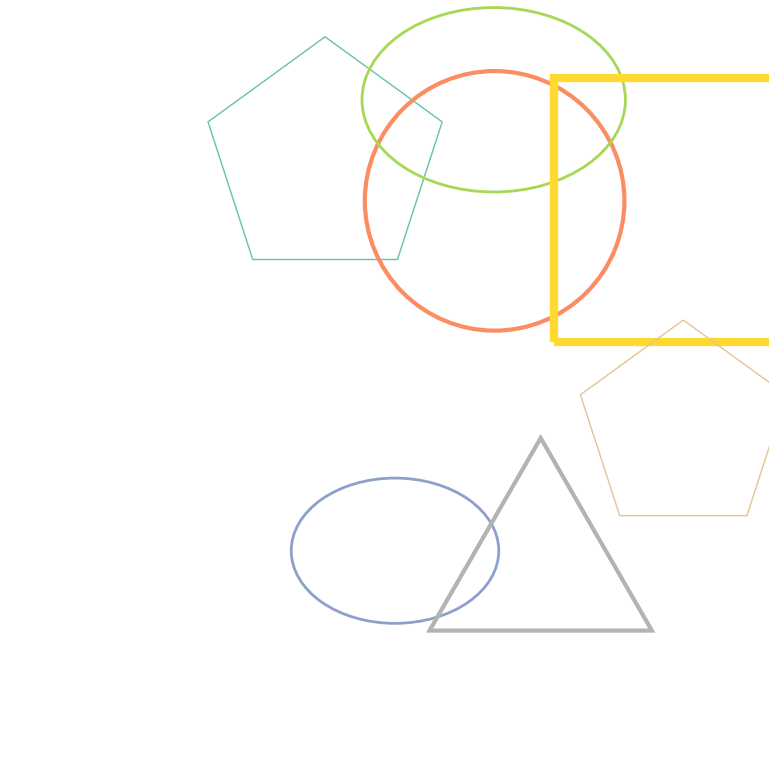[{"shape": "pentagon", "thickness": 0.5, "radius": 0.8, "center": [0.422, 0.792]}, {"shape": "circle", "thickness": 1.5, "radius": 0.84, "center": [0.642, 0.739]}, {"shape": "oval", "thickness": 1, "radius": 0.67, "center": [0.513, 0.285]}, {"shape": "oval", "thickness": 1, "radius": 0.86, "center": [0.641, 0.87]}, {"shape": "square", "thickness": 3, "radius": 0.86, "center": [0.891, 0.727]}, {"shape": "pentagon", "thickness": 0.5, "radius": 0.7, "center": [0.887, 0.444]}, {"shape": "triangle", "thickness": 1.5, "radius": 0.83, "center": [0.702, 0.264]}]